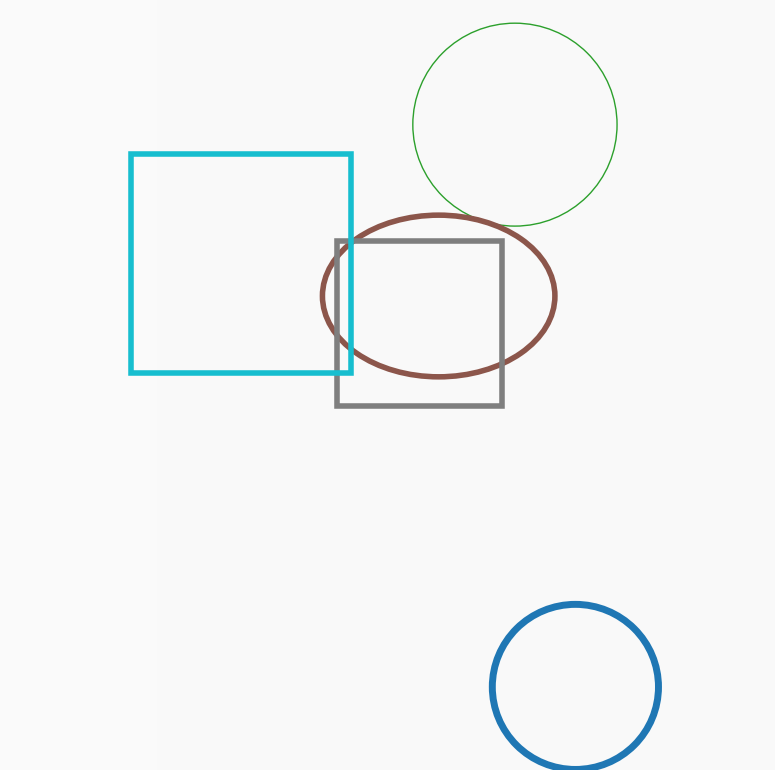[{"shape": "circle", "thickness": 2.5, "radius": 0.54, "center": [0.742, 0.108]}, {"shape": "circle", "thickness": 0.5, "radius": 0.66, "center": [0.664, 0.838]}, {"shape": "oval", "thickness": 2, "radius": 0.75, "center": [0.566, 0.616]}, {"shape": "square", "thickness": 2, "radius": 0.53, "center": [0.541, 0.58]}, {"shape": "square", "thickness": 2, "radius": 0.71, "center": [0.311, 0.658]}]